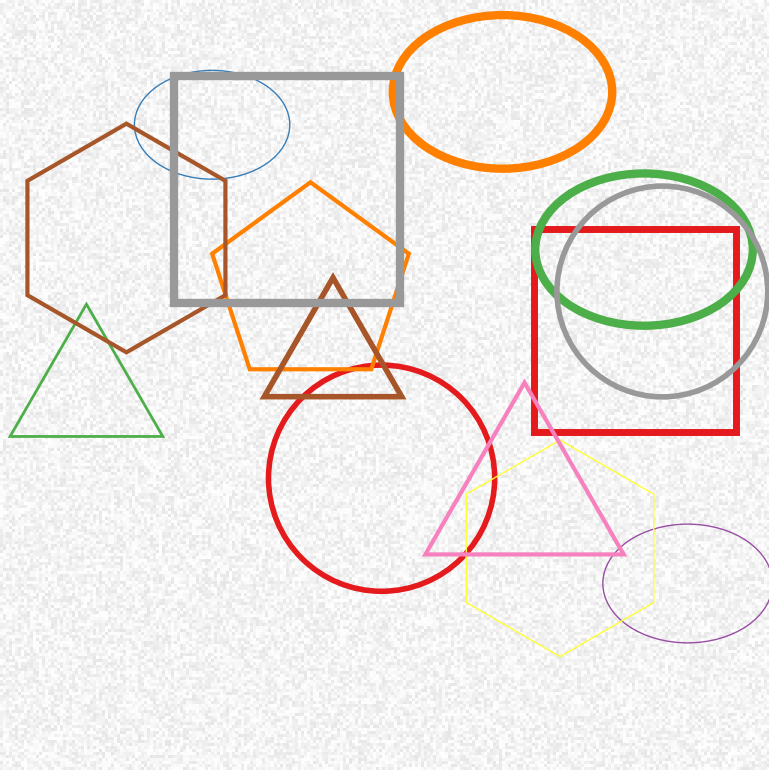[{"shape": "square", "thickness": 2.5, "radius": 0.66, "center": [0.824, 0.571]}, {"shape": "circle", "thickness": 2, "radius": 0.73, "center": [0.496, 0.379]}, {"shape": "oval", "thickness": 0.5, "radius": 0.5, "center": [0.275, 0.838]}, {"shape": "oval", "thickness": 3, "radius": 0.71, "center": [0.836, 0.676]}, {"shape": "triangle", "thickness": 1, "radius": 0.57, "center": [0.112, 0.49]}, {"shape": "oval", "thickness": 0.5, "radius": 0.55, "center": [0.893, 0.242]}, {"shape": "pentagon", "thickness": 1.5, "radius": 0.67, "center": [0.403, 0.629]}, {"shape": "oval", "thickness": 3, "radius": 0.71, "center": [0.653, 0.881]}, {"shape": "hexagon", "thickness": 0.5, "radius": 0.7, "center": [0.727, 0.288]}, {"shape": "hexagon", "thickness": 1.5, "radius": 0.74, "center": [0.164, 0.691]}, {"shape": "triangle", "thickness": 2, "radius": 0.52, "center": [0.432, 0.536]}, {"shape": "triangle", "thickness": 1.5, "radius": 0.74, "center": [0.681, 0.354]}, {"shape": "circle", "thickness": 2, "radius": 0.68, "center": [0.86, 0.621]}, {"shape": "square", "thickness": 3, "radius": 0.73, "center": [0.373, 0.754]}]